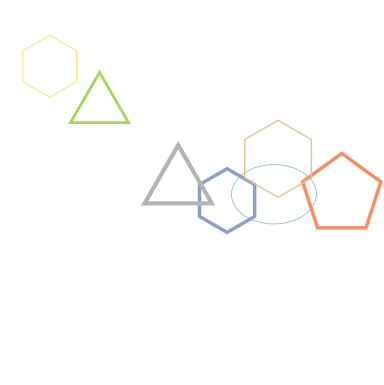[{"shape": "oval", "thickness": 0.5, "radius": 0.55, "center": [0.712, 0.495]}, {"shape": "pentagon", "thickness": 2.5, "radius": 0.53, "center": [0.888, 0.495]}, {"shape": "hexagon", "thickness": 2.5, "radius": 0.41, "center": [0.59, 0.479]}, {"shape": "triangle", "thickness": 2, "radius": 0.44, "center": [0.259, 0.725]}, {"shape": "hexagon", "thickness": 0.5, "radius": 0.4, "center": [0.129, 0.828]}, {"shape": "hexagon", "thickness": 1, "radius": 0.5, "center": [0.722, 0.588]}, {"shape": "triangle", "thickness": 3, "radius": 0.5, "center": [0.463, 0.522]}]